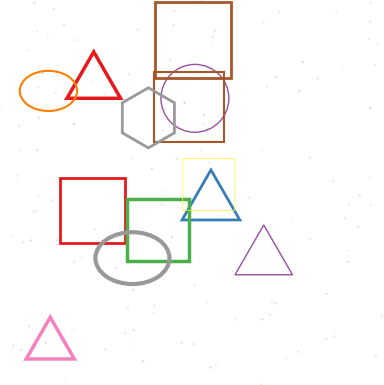[{"shape": "square", "thickness": 2, "radius": 0.42, "center": [0.24, 0.453]}, {"shape": "triangle", "thickness": 2.5, "radius": 0.4, "center": [0.243, 0.785]}, {"shape": "triangle", "thickness": 2, "radius": 0.43, "center": [0.548, 0.472]}, {"shape": "square", "thickness": 2.5, "radius": 0.41, "center": [0.411, 0.402]}, {"shape": "circle", "thickness": 1, "radius": 0.44, "center": [0.506, 0.745]}, {"shape": "triangle", "thickness": 1, "radius": 0.43, "center": [0.685, 0.329]}, {"shape": "oval", "thickness": 1.5, "radius": 0.37, "center": [0.126, 0.764]}, {"shape": "square", "thickness": 0.5, "radius": 0.34, "center": [0.54, 0.522]}, {"shape": "square", "thickness": 2, "radius": 0.49, "center": [0.502, 0.896]}, {"shape": "square", "thickness": 1.5, "radius": 0.45, "center": [0.491, 0.722]}, {"shape": "triangle", "thickness": 2.5, "radius": 0.36, "center": [0.131, 0.104]}, {"shape": "hexagon", "thickness": 2, "radius": 0.39, "center": [0.385, 0.694]}, {"shape": "oval", "thickness": 3, "radius": 0.48, "center": [0.344, 0.33]}]